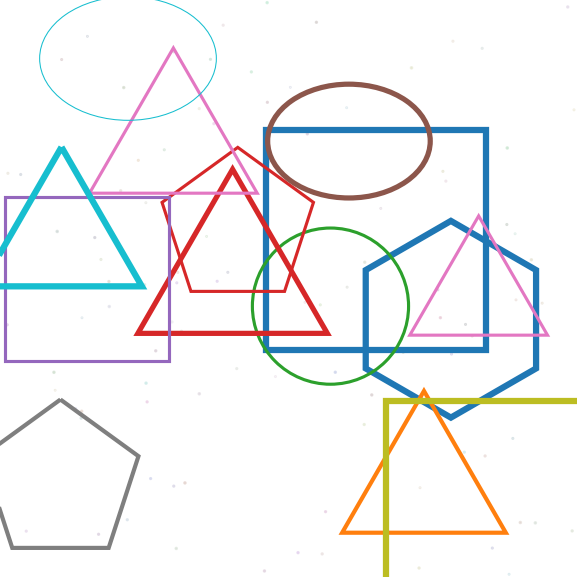[{"shape": "square", "thickness": 3, "radius": 0.95, "center": [0.651, 0.584]}, {"shape": "hexagon", "thickness": 3, "radius": 0.85, "center": [0.781, 0.446]}, {"shape": "triangle", "thickness": 2, "radius": 0.82, "center": [0.734, 0.158]}, {"shape": "circle", "thickness": 1.5, "radius": 0.68, "center": [0.572, 0.469]}, {"shape": "pentagon", "thickness": 1.5, "radius": 0.69, "center": [0.412, 0.606]}, {"shape": "triangle", "thickness": 2.5, "radius": 0.95, "center": [0.403, 0.517]}, {"shape": "square", "thickness": 1.5, "radius": 0.71, "center": [0.151, 0.516]}, {"shape": "oval", "thickness": 2.5, "radius": 0.7, "center": [0.604, 0.755]}, {"shape": "triangle", "thickness": 1.5, "radius": 0.69, "center": [0.829, 0.488]}, {"shape": "triangle", "thickness": 1.5, "radius": 0.84, "center": [0.3, 0.748]}, {"shape": "pentagon", "thickness": 2, "radius": 0.71, "center": [0.105, 0.165]}, {"shape": "square", "thickness": 3, "radius": 0.86, "center": [0.841, 0.133]}, {"shape": "oval", "thickness": 0.5, "radius": 0.77, "center": [0.222, 0.898]}, {"shape": "triangle", "thickness": 3, "radius": 0.8, "center": [0.106, 0.584]}]